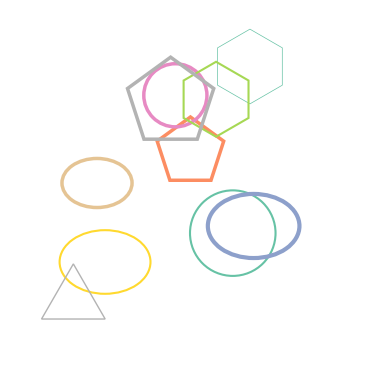[{"shape": "circle", "thickness": 1.5, "radius": 0.56, "center": [0.605, 0.394]}, {"shape": "hexagon", "thickness": 0.5, "radius": 0.49, "center": [0.649, 0.827]}, {"shape": "pentagon", "thickness": 2.5, "radius": 0.45, "center": [0.495, 0.605]}, {"shape": "oval", "thickness": 3, "radius": 0.59, "center": [0.659, 0.413]}, {"shape": "circle", "thickness": 2.5, "radius": 0.41, "center": [0.456, 0.752]}, {"shape": "hexagon", "thickness": 1.5, "radius": 0.49, "center": [0.561, 0.742]}, {"shape": "oval", "thickness": 1.5, "radius": 0.59, "center": [0.273, 0.32]}, {"shape": "oval", "thickness": 2.5, "radius": 0.46, "center": [0.252, 0.525]}, {"shape": "triangle", "thickness": 1, "radius": 0.48, "center": [0.191, 0.219]}, {"shape": "pentagon", "thickness": 2.5, "radius": 0.59, "center": [0.443, 0.734]}]